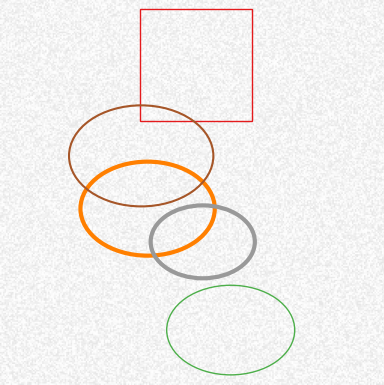[{"shape": "square", "thickness": 1, "radius": 0.73, "center": [0.508, 0.831]}, {"shape": "oval", "thickness": 1, "radius": 0.83, "center": [0.599, 0.143]}, {"shape": "oval", "thickness": 3, "radius": 0.87, "center": [0.383, 0.458]}, {"shape": "oval", "thickness": 1.5, "radius": 0.94, "center": [0.367, 0.595]}, {"shape": "oval", "thickness": 3, "radius": 0.68, "center": [0.527, 0.372]}]